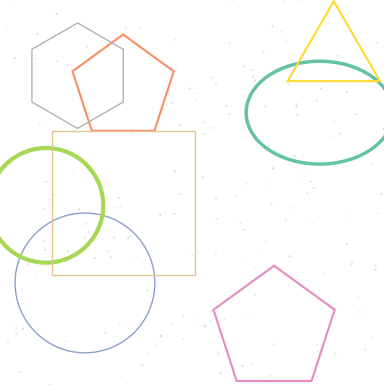[{"shape": "oval", "thickness": 2.5, "radius": 0.95, "center": [0.83, 0.707]}, {"shape": "pentagon", "thickness": 1.5, "radius": 0.69, "center": [0.32, 0.772]}, {"shape": "circle", "thickness": 1, "radius": 0.91, "center": [0.221, 0.265]}, {"shape": "pentagon", "thickness": 1.5, "radius": 0.83, "center": [0.712, 0.144]}, {"shape": "circle", "thickness": 3, "radius": 0.74, "center": [0.119, 0.467]}, {"shape": "triangle", "thickness": 1.5, "radius": 0.69, "center": [0.867, 0.858]}, {"shape": "square", "thickness": 1, "radius": 0.93, "center": [0.32, 0.473]}, {"shape": "hexagon", "thickness": 1, "radius": 0.68, "center": [0.201, 0.803]}]